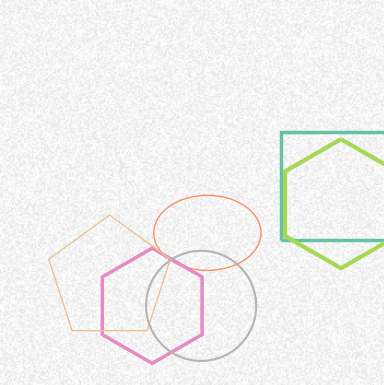[{"shape": "square", "thickness": 2.5, "radius": 0.7, "center": [0.87, 0.517]}, {"shape": "oval", "thickness": 1, "radius": 0.7, "center": [0.539, 0.395]}, {"shape": "hexagon", "thickness": 2.5, "radius": 0.75, "center": [0.395, 0.206]}, {"shape": "hexagon", "thickness": 3, "radius": 0.84, "center": [0.886, 0.471]}, {"shape": "pentagon", "thickness": 1, "radius": 0.83, "center": [0.285, 0.275]}, {"shape": "circle", "thickness": 1.5, "radius": 0.72, "center": [0.522, 0.206]}]